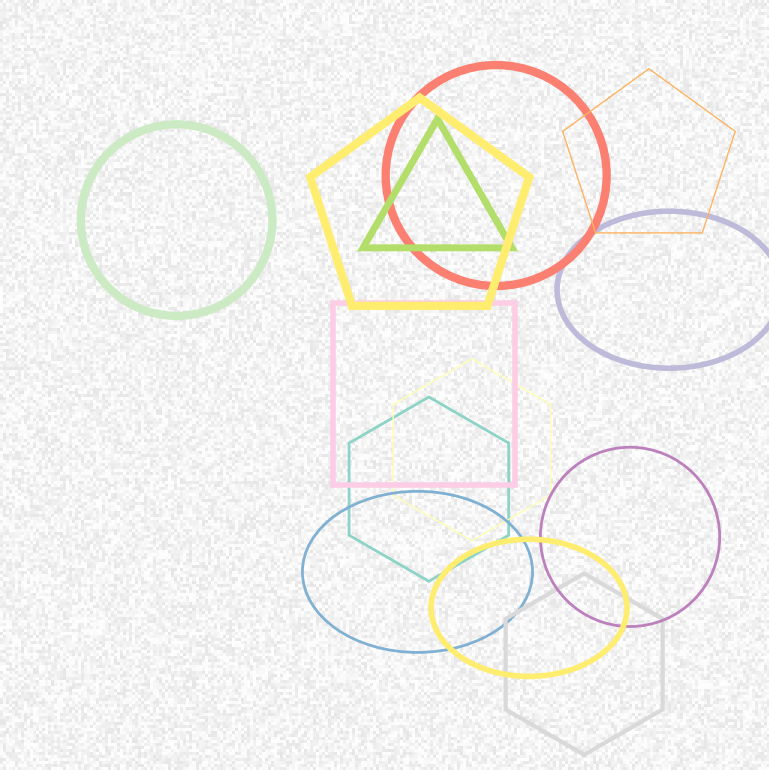[{"shape": "hexagon", "thickness": 1, "radius": 0.6, "center": [0.557, 0.365]}, {"shape": "hexagon", "thickness": 0.5, "radius": 0.59, "center": [0.613, 0.416]}, {"shape": "oval", "thickness": 2, "radius": 0.73, "center": [0.869, 0.624]}, {"shape": "circle", "thickness": 3, "radius": 0.72, "center": [0.644, 0.772]}, {"shape": "oval", "thickness": 1, "radius": 0.75, "center": [0.542, 0.257]}, {"shape": "pentagon", "thickness": 0.5, "radius": 0.59, "center": [0.843, 0.793]}, {"shape": "triangle", "thickness": 2.5, "radius": 0.56, "center": [0.568, 0.734]}, {"shape": "square", "thickness": 2, "radius": 0.59, "center": [0.551, 0.489]}, {"shape": "hexagon", "thickness": 1.5, "radius": 0.59, "center": [0.759, 0.137]}, {"shape": "circle", "thickness": 1, "radius": 0.58, "center": [0.818, 0.303]}, {"shape": "circle", "thickness": 3, "radius": 0.62, "center": [0.229, 0.714]}, {"shape": "oval", "thickness": 2, "radius": 0.64, "center": [0.687, 0.211]}, {"shape": "pentagon", "thickness": 3, "radius": 0.75, "center": [0.545, 0.724]}]